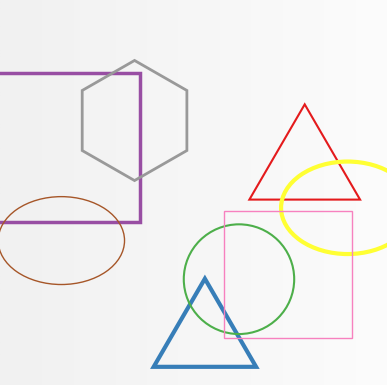[{"shape": "triangle", "thickness": 1.5, "radius": 0.82, "center": [0.786, 0.564]}, {"shape": "triangle", "thickness": 3, "radius": 0.76, "center": [0.529, 0.124]}, {"shape": "circle", "thickness": 1.5, "radius": 0.71, "center": [0.617, 0.275]}, {"shape": "square", "thickness": 2.5, "radius": 0.97, "center": [0.166, 0.617]}, {"shape": "oval", "thickness": 3, "radius": 0.86, "center": [0.897, 0.46]}, {"shape": "oval", "thickness": 1, "radius": 0.82, "center": [0.158, 0.375]}, {"shape": "square", "thickness": 1, "radius": 0.83, "center": [0.742, 0.287]}, {"shape": "hexagon", "thickness": 2, "radius": 0.78, "center": [0.347, 0.687]}]